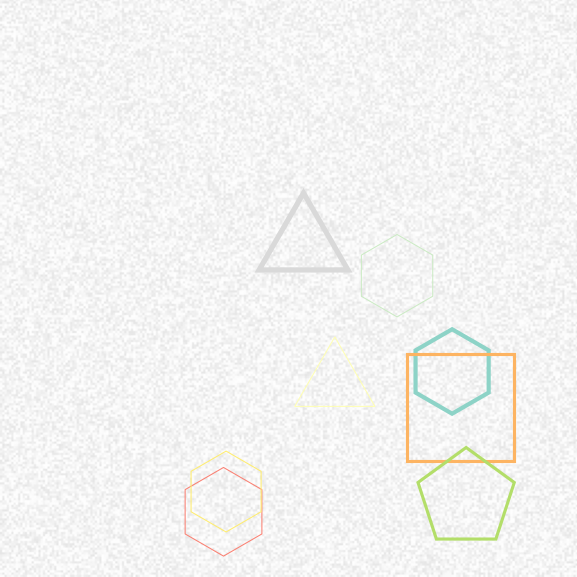[{"shape": "hexagon", "thickness": 2, "radius": 0.37, "center": [0.783, 0.356]}, {"shape": "triangle", "thickness": 0.5, "radius": 0.4, "center": [0.58, 0.336]}, {"shape": "hexagon", "thickness": 0.5, "radius": 0.38, "center": [0.387, 0.113]}, {"shape": "square", "thickness": 1.5, "radius": 0.46, "center": [0.797, 0.294]}, {"shape": "pentagon", "thickness": 1.5, "radius": 0.44, "center": [0.807, 0.137]}, {"shape": "triangle", "thickness": 2.5, "radius": 0.44, "center": [0.526, 0.576]}, {"shape": "hexagon", "thickness": 0.5, "radius": 0.36, "center": [0.688, 0.522]}, {"shape": "hexagon", "thickness": 0.5, "radius": 0.35, "center": [0.391, 0.148]}]